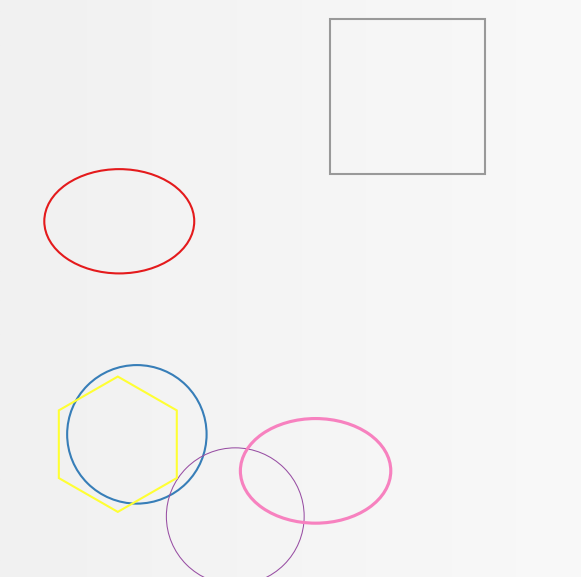[{"shape": "oval", "thickness": 1, "radius": 0.64, "center": [0.205, 0.616]}, {"shape": "circle", "thickness": 1, "radius": 0.6, "center": [0.235, 0.247]}, {"shape": "circle", "thickness": 0.5, "radius": 0.59, "center": [0.405, 0.105]}, {"shape": "hexagon", "thickness": 1, "radius": 0.59, "center": [0.203, 0.23]}, {"shape": "oval", "thickness": 1.5, "radius": 0.65, "center": [0.543, 0.184]}, {"shape": "square", "thickness": 1, "radius": 0.67, "center": [0.701, 0.832]}]